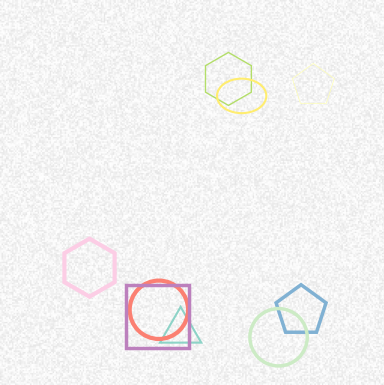[{"shape": "triangle", "thickness": 1.5, "radius": 0.31, "center": [0.469, 0.141]}, {"shape": "pentagon", "thickness": 0.5, "radius": 0.29, "center": [0.814, 0.778]}, {"shape": "circle", "thickness": 3, "radius": 0.38, "center": [0.413, 0.195]}, {"shape": "pentagon", "thickness": 2.5, "radius": 0.34, "center": [0.782, 0.192]}, {"shape": "hexagon", "thickness": 1, "radius": 0.34, "center": [0.593, 0.795]}, {"shape": "hexagon", "thickness": 3, "radius": 0.38, "center": [0.233, 0.305]}, {"shape": "square", "thickness": 2.5, "radius": 0.41, "center": [0.409, 0.177]}, {"shape": "circle", "thickness": 2.5, "radius": 0.37, "center": [0.724, 0.124]}, {"shape": "oval", "thickness": 1.5, "radius": 0.32, "center": [0.628, 0.751]}]